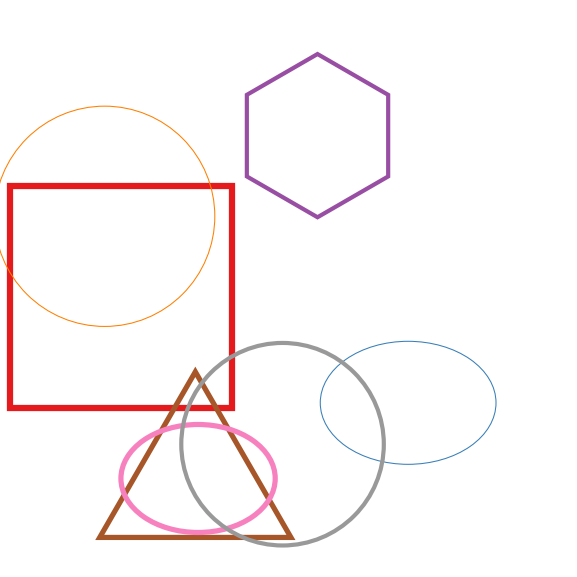[{"shape": "square", "thickness": 3, "radius": 0.96, "center": [0.21, 0.484]}, {"shape": "oval", "thickness": 0.5, "radius": 0.76, "center": [0.707, 0.302]}, {"shape": "hexagon", "thickness": 2, "radius": 0.71, "center": [0.55, 0.764]}, {"shape": "circle", "thickness": 0.5, "radius": 0.95, "center": [0.181, 0.625]}, {"shape": "triangle", "thickness": 2.5, "radius": 0.96, "center": [0.338, 0.164]}, {"shape": "oval", "thickness": 2.5, "radius": 0.67, "center": [0.343, 0.171]}, {"shape": "circle", "thickness": 2, "radius": 0.88, "center": [0.489, 0.23]}]